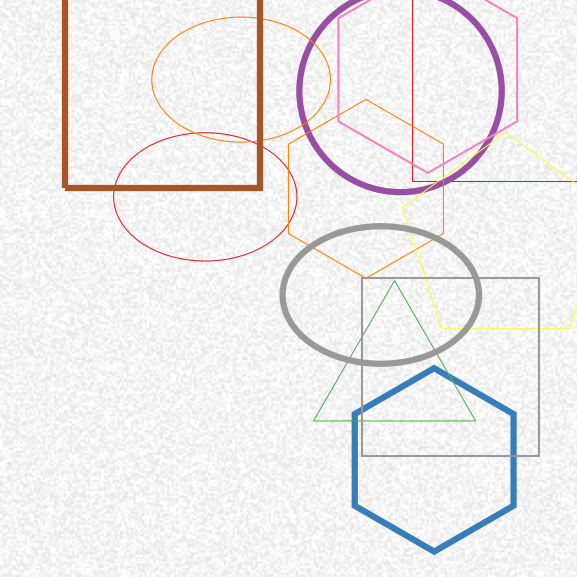[{"shape": "square", "thickness": 0.5, "radius": 0.91, "center": [0.895, 0.868]}, {"shape": "oval", "thickness": 0.5, "radius": 0.79, "center": [0.355, 0.658]}, {"shape": "hexagon", "thickness": 3, "radius": 0.79, "center": [0.752, 0.203]}, {"shape": "triangle", "thickness": 0.5, "radius": 0.81, "center": [0.683, 0.351]}, {"shape": "circle", "thickness": 3, "radius": 0.88, "center": [0.694, 0.842]}, {"shape": "oval", "thickness": 0.5, "radius": 0.77, "center": [0.417, 0.861]}, {"shape": "hexagon", "thickness": 0.5, "radius": 0.77, "center": [0.634, 0.672]}, {"shape": "pentagon", "thickness": 0.5, "radius": 0.94, "center": [0.875, 0.582]}, {"shape": "square", "thickness": 3, "radius": 0.84, "center": [0.281, 0.842]}, {"shape": "hexagon", "thickness": 1, "radius": 0.89, "center": [0.741, 0.878]}, {"shape": "oval", "thickness": 3, "radius": 0.85, "center": [0.659, 0.488]}, {"shape": "square", "thickness": 1, "radius": 0.77, "center": [0.78, 0.364]}]